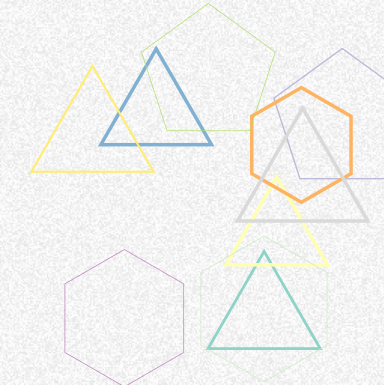[{"shape": "triangle", "thickness": 2, "radius": 0.84, "center": [0.686, 0.179]}, {"shape": "triangle", "thickness": 2.5, "radius": 0.76, "center": [0.719, 0.388]}, {"shape": "pentagon", "thickness": 1, "radius": 0.93, "center": [0.889, 0.687]}, {"shape": "triangle", "thickness": 2.5, "radius": 0.83, "center": [0.406, 0.707]}, {"shape": "hexagon", "thickness": 2.5, "radius": 0.74, "center": [0.783, 0.624]}, {"shape": "pentagon", "thickness": 0.5, "radius": 0.91, "center": [0.541, 0.808]}, {"shape": "triangle", "thickness": 2.5, "radius": 0.98, "center": [0.786, 0.524]}, {"shape": "hexagon", "thickness": 0.5, "radius": 0.89, "center": [0.323, 0.174]}, {"shape": "hexagon", "thickness": 0.5, "radius": 0.95, "center": [0.686, 0.198]}, {"shape": "triangle", "thickness": 1.5, "radius": 0.92, "center": [0.24, 0.646]}]